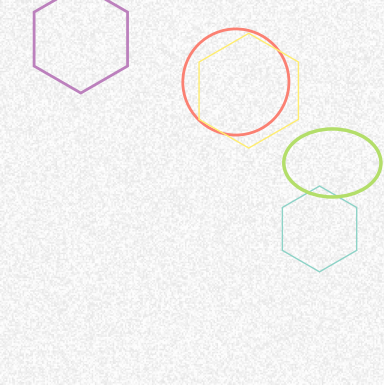[{"shape": "hexagon", "thickness": 1, "radius": 0.56, "center": [0.83, 0.405]}, {"shape": "circle", "thickness": 2, "radius": 0.69, "center": [0.613, 0.787]}, {"shape": "oval", "thickness": 2.5, "radius": 0.63, "center": [0.863, 0.577]}, {"shape": "hexagon", "thickness": 2, "radius": 0.7, "center": [0.21, 0.899]}, {"shape": "hexagon", "thickness": 1, "radius": 0.75, "center": [0.646, 0.764]}]